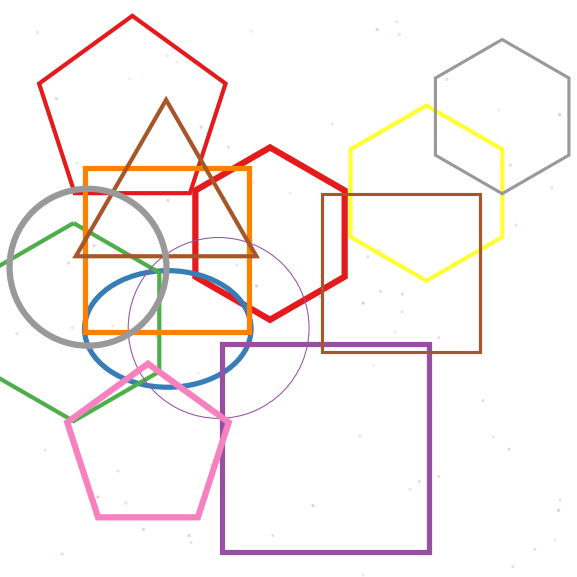[{"shape": "pentagon", "thickness": 2, "radius": 0.85, "center": [0.229, 0.802]}, {"shape": "hexagon", "thickness": 3, "radius": 0.75, "center": [0.468, 0.595]}, {"shape": "oval", "thickness": 2.5, "radius": 0.72, "center": [0.291, 0.43]}, {"shape": "hexagon", "thickness": 2, "radius": 0.86, "center": [0.127, 0.441]}, {"shape": "circle", "thickness": 0.5, "radius": 0.78, "center": [0.379, 0.431]}, {"shape": "square", "thickness": 2.5, "radius": 0.9, "center": [0.563, 0.224]}, {"shape": "square", "thickness": 2.5, "radius": 0.71, "center": [0.289, 0.566]}, {"shape": "hexagon", "thickness": 2, "radius": 0.76, "center": [0.738, 0.665]}, {"shape": "triangle", "thickness": 2, "radius": 0.9, "center": [0.288, 0.646]}, {"shape": "square", "thickness": 1.5, "radius": 0.68, "center": [0.694, 0.526]}, {"shape": "pentagon", "thickness": 3, "radius": 0.74, "center": [0.256, 0.222]}, {"shape": "hexagon", "thickness": 1.5, "radius": 0.67, "center": [0.87, 0.797]}, {"shape": "circle", "thickness": 3, "radius": 0.68, "center": [0.152, 0.536]}]